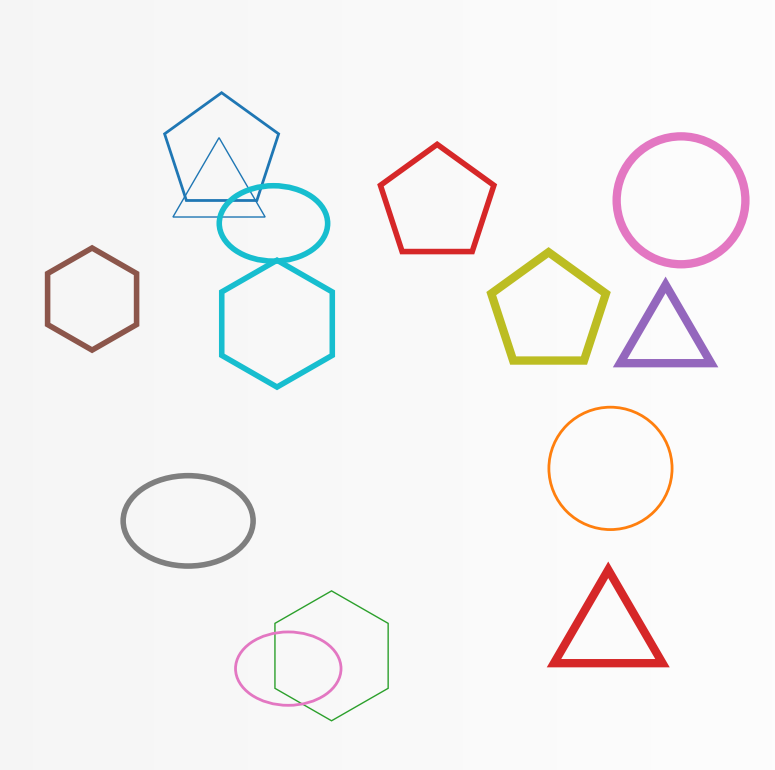[{"shape": "triangle", "thickness": 0.5, "radius": 0.34, "center": [0.283, 0.753]}, {"shape": "pentagon", "thickness": 1, "radius": 0.39, "center": [0.286, 0.802]}, {"shape": "circle", "thickness": 1, "radius": 0.4, "center": [0.788, 0.392]}, {"shape": "hexagon", "thickness": 0.5, "radius": 0.42, "center": [0.428, 0.148]}, {"shape": "pentagon", "thickness": 2, "radius": 0.38, "center": [0.564, 0.736]}, {"shape": "triangle", "thickness": 3, "radius": 0.4, "center": [0.785, 0.179]}, {"shape": "triangle", "thickness": 3, "radius": 0.34, "center": [0.859, 0.562]}, {"shape": "hexagon", "thickness": 2, "radius": 0.33, "center": [0.119, 0.612]}, {"shape": "circle", "thickness": 3, "radius": 0.42, "center": [0.879, 0.74]}, {"shape": "oval", "thickness": 1, "radius": 0.34, "center": [0.372, 0.132]}, {"shape": "oval", "thickness": 2, "radius": 0.42, "center": [0.243, 0.324]}, {"shape": "pentagon", "thickness": 3, "radius": 0.39, "center": [0.708, 0.595]}, {"shape": "oval", "thickness": 2, "radius": 0.35, "center": [0.353, 0.71]}, {"shape": "hexagon", "thickness": 2, "radius": 0.41, "center": [0.357, 0.58]}]